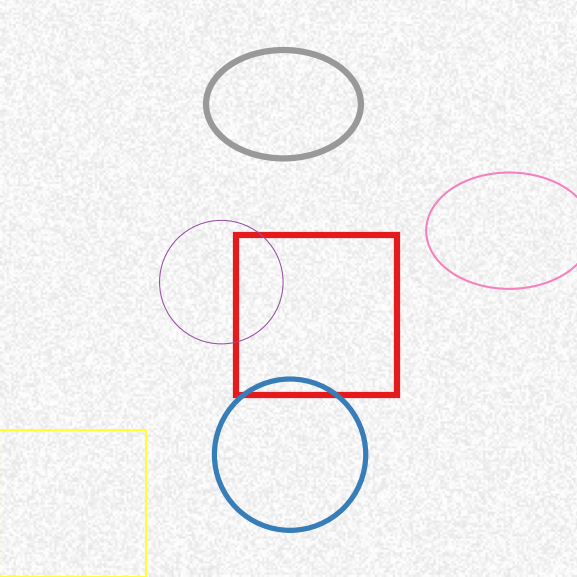[{"shape": "square", "thickness": 3, "radius": 0.7, "center": [0.549, 0.454]}, {"shape": "circle", "thickness": 2.5, "radius": 0.66, "center": [0.502, 0.212]}, {"shape": "circle", "thickness": 0.5, "radius": 0.53, "center": [0.383, 0.511]}, {"shape": "square", "thickness": 1, "radius": 0.64, "center": [0.126, 0.128]}, {"shape": "oval", "thickness": 1, "radius": 0.72, "center": [0.882, 0.6]}, {"shape": "oval", "thickness": 3, "radius": 0.67, "center": [0.491, 0.819]}]